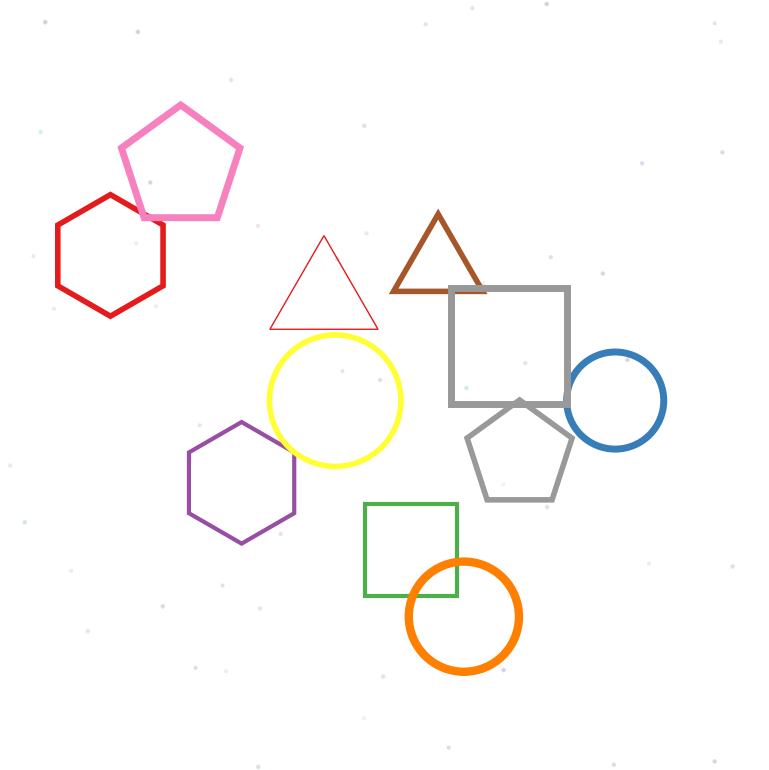[{"shape": "hexagon", "thickness": 2, "radius": 0.39, "center": [0.143, 0.668]}, {"shape": "triangle", "thickness": 0.5, "radius": 0.41, "center": [0.421, 0.613]}, {"shape": "circle", "thickness": 2.5, "radius": 0.32, "center": [0.799, 0.48]}, {"shape": "square", "thickness": 1.5, "radius": 0.3, "center": [0.534, 0.286]}, {"shape": "hexagon", "thickness": 1.5, "radius": 0.39, "center": [0.314, 0.373]}, {"shape": "circle", "thickness": 3, "radius": 0.36, "center": [0.602, 0.199]}, {"shape": "circle", "thickness": 2, "radius": 0.43, "center": [0.435, 0.48]}, {"shape": "triangle", "thickness": 2, "radius": 0.33, "center": [0.569, 0.655]}, {"shape": "pentagon", "thickness": 2.5, "radius": 0.4, "center": [0.235, 0.783]}, {"shape": "square", "thickness": 2.5, "radius": 0.38, "center": [0.661, 0.551]}, {"shape": "pentagon", "thickness": 2, "radius": 0.36, "center": [0.675, 0.409]}]